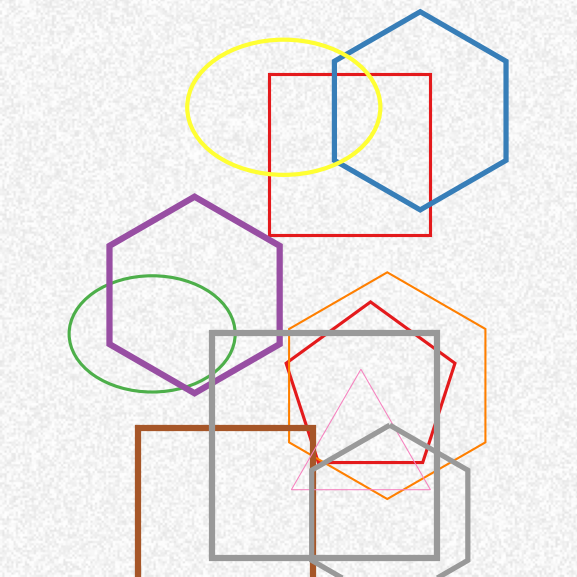[{"shape": "square", "thickness": 1.5, "radius": 0.7, "center": [0.605, 0.732]}, {"shape": "pentagon", "thickness": 1.5, "radius": 0.77, "center": [0.642, 0.323]}, {"shape": "hexagon", "thickness": 2.5, "radius": 0.86, "center": [0.728, 0.807]}, {"shape": "oval", "thickness": 1.5, "radius": 0.72, "center": [0.263, 0.421]}, {"shape": "hexagon", "thickness": 3, "radius": 0.85, "center": [0.337, 0.488]}, {"shape": "hexagon", "thickness": 1, "radius": 0.98, "center": [0.671, 0.331]}, {"shape": "oval", "thickness": 2, "radius": 0.84, "center": [0.491, 0.813]}, {"shape": "square", "thickness": 3, "radius": 0.76, "center": [0.391, 0.105]}, {"shape": "triangle", "thickness": 0.5, "radius": 0.7, "center": [0.625, 0.221]}, {"shape": "square", "thickness": 3, "radius": 0.97, "center": [0.563, 0.227]}, {"shape": "hexagon", "thickness": 2.5, "radius": 0.78, "center": [0.675, 0.107]}]